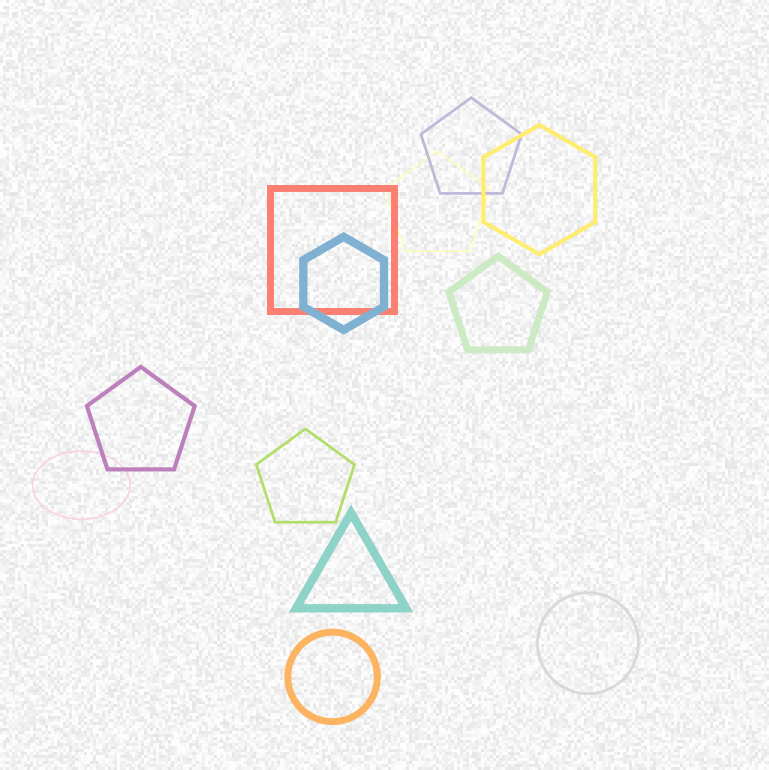[{"shape": "triangle", "thickness": 3, "radius": 0.41, "center": [0.456, 0.251]}, {"shape": "pentagon", "thickness": 0.5, "radius": 0.36, "center": [0.568, 0.732]}, {"shape": "pentagon", "thickness": 1, "radius": 0.34, "center": [0.612, 0.804]}, {"shape": "square", "thickness": 2.5, "radius": 0.4, "center": [0.431, 0.676]}, {"shape": "hexagon", "thickness": 3, "radius": 0.3, "center": [0.446, 0.632]}, {"shape": "circle", "thickness": 2.5, "radius": 0.29, "center": [0.432, 0.121]}, {"shape": "pentagon", "thickness": 1, "radius": 0.34, "center": [0.397, 0.376]}, {"shape": "oval", "thickness": 0.5, "radius": 0.32, "center": [0.106, 0.37]}, {"shape": "circle", "thickness": 1, "radius": 0.33, "center": [0.764, 0.165]}, {"shape": "pentagon", "thickness": 1.5, "radius": 0.37, "center": [0.183, 0.45]}, {"shape": "pentagon", "thickness": 2.5, "radius": 0.34, "center": [0.647, 0.6]}, {"shape": "hexagon", "thickness": 1.5, "radius": 0.42, "center": [0.7, 0.754]}]